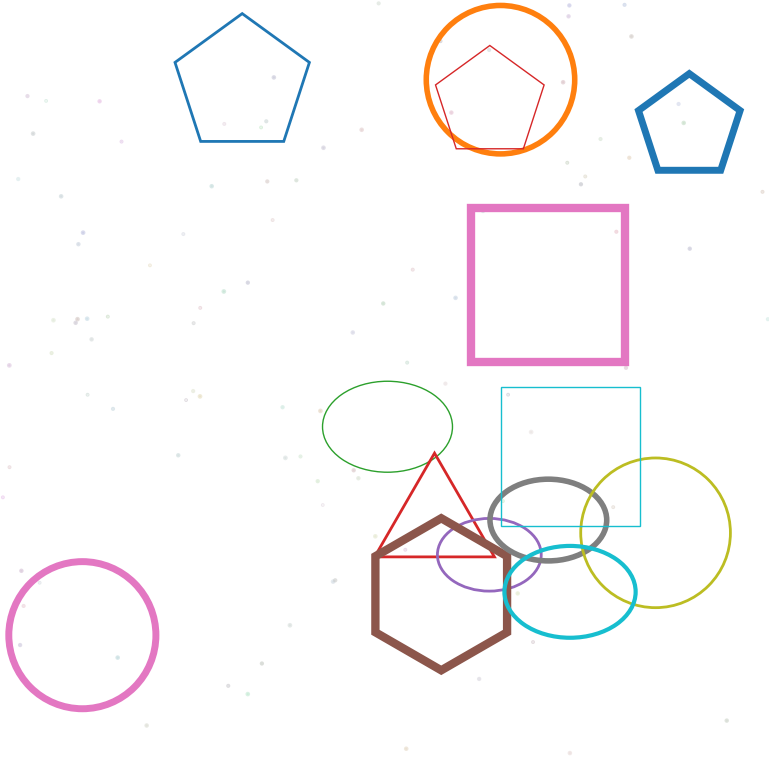[{"shape": "pentagon", "thickness": 2.5, "radius": 0.35, "center": [0.895, 0.835]}, {"shape": "pentagon", "thickness": 1, "radius": 0.46, "center": [0.315, 0.891]}, {"shape": "circle", "thickness": 2, "radius": 0.48, "center": [0.65, 0.897]}, {"shape": "oval", "thickness": 0.5, "radius": 0.42, "center": [0.503, 0.446]}, {"shape": "pentagon", "thickness": 0.5, "radius": 0.37, "center": [0.636, 0.867]}, {"shape": "triangle", "thickness": 1, "radius": 0.45, "center": [0.564, 0.322]}, {"shape": "oval", "thickness": 1, "radius": 0.34, "center": [0.635, 0.279]}, {"shape": "hexagon", "thickness": 3, "radius": 0.49, "center": [0.573, 0.228]}, {"shape": "square", "thickness": 3, "radius": 0.5, "center": [0.712, 0.63]}, {"shape": "circle", "thickness": 2.5, "radius": 0.48, "center": [0.107, 0.175]}, {"shape": "oval", "thickness": 2, "radius": 0.38, "center": [0.712, 0.325]}, {"shape": "circle", "thickness": 1, "radius": 0.49, "center": [0.851, 0.308]}, {"shape": "oval", "thickness": 1.5, "radius": 0.43, "center": [0.74, 0.231]}, {"shape": "square", "thickness": 0.5, "radius": 0.45, "center": [0.741, 0.408]}]